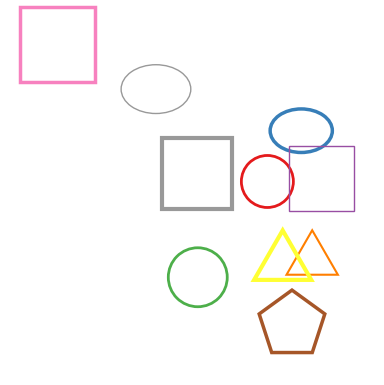[{"shape": "circle", "thickness": 2, "radius": 0.34, "center": [0.694, 0.529]}, {"shape": "oval", "thickness": 2.5, "radius": 0.4, "center": [0.782, 0.66]}, {"shape": "circle", "thickness": 2, "radius": 0.38, "center": [0.514, 0.28]}, {"shape": "square", "thickness": 1, "radius": 0.42, "center": [0.835, 0.536]}, {"shape": "triangle", "thickness": 1.5, "radius": 0.38, "center": [0.811, 0.325]}, {"shape": "triangle", "thickness": 3, "radius": 0.43, "center": [0.734, 0.316]}, {"shape": "pentagon", "thickness": 2.5, "radius": 0.45, "center": [0.758, 0.157]}, {"shape": "square", "thickness": 2.5, "radius": 0.49, "center": [0.15, 0.884]}, {"shape": "oval", "thickness": 1, "radius": 0.45, "center": [0.405, 0.769]}, {"shape": "square", "thickness": 3, "radius": 0.46, "center": [0.512, 0.549]}]